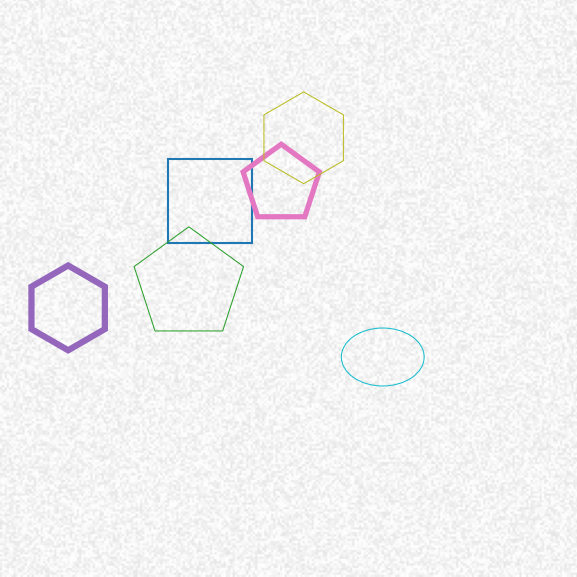[{"shape": "square", "thickness": 1, "radius": 0.36, "center": [0.364, 0.652]}, {"shape": "pentagon", "thickness": 0.5, "radius": 0.5, "center": [0.327, 0.507]}, {"shape": "hexagon", "thickness": 3, "radius": 0.37, "center": [0.118, 0.466]}, {"shape": "pentagon", "thickness": 2.5, "radius": 0.35, "center": [0.487, 0.68]}, {"shape": "hexagon", "thickness": 0.5, "radius": 0.4, "center": [0.526, 0.761]}, {"shape": "oval", "thickness": 0.5, "radius": 0.36, "center": [0.663, 0.381]}]